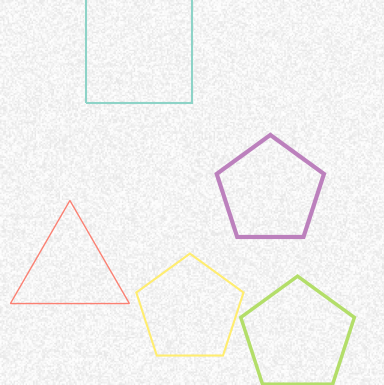[{"shape": "square", "thickness": 1.5, "radius": 0.69, "center": [0.361, 0.871]}, {"shape": "triangle", "thickness": 1, "radius": 0.89, "center": [0.182, 0.301]}, {"shape": "pentagon", "thickness": 2.5, "radius": 0.78, "center": [0.773, 0.128]}, {"shape": "pentagon", "thickness": 3, "radius": 0.73, "center": [0.702, 0.503]}, {"shape": "pentagon", "thickness": 1.5, "radius": 0.73, "center": [0.493, 0.195]}]